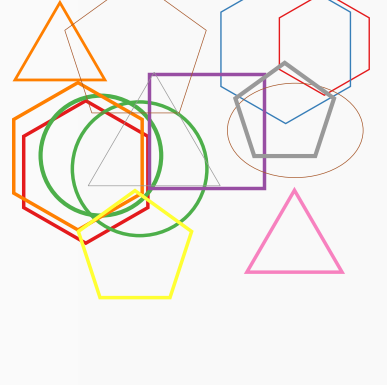[{"shape": "hexagon", "thickness": 2.5, "radius": 0.93, "center": [0.221, 0.553]}, {"shape": "hexagon", "thickness": 1, "radius": 0.67, "center": [0.837, 0.887]}, {"shape": "hexagon", "thickness": 1, "radius": 0.96, "center": [0.737, 0.872]}, {"shape": "circle", "thickness": 3, "radius": 0.78, "center": [0.26, 0.596]}, {"shape": "circle", "thickness": 2.5, "radius": 0.87, "center": [0.36, 0.562]}, {"shape": "square", "thickness": 2.5, "radius": 0.74, "center": [0.533, 0.66]}, {"shape": "triangle", "thickness": 2, "radius": 0.67, "center": [0.155, 0.859]}, {"shape": "hexagon", "thickness": 2.5, "radius": 0.96, "center": [0.201, 0.594]}, {"shape": "pentagon", "thickness": 2.5, "radius": 0.77, "center": [0.348, 0.351]}, {"shape": "oval", "thickness": 0.5, "radius": 0.88, "center": [0.762, 0.661]}, {"shape": "pentagon", "thickness": 0.5, "radius": 0.96, "center": [0.35, 0.862]}, {"shape": "triangle", "thickness": 2.5, "radius": 0.71, "center": [0.76, 0.364]}, {"shape": "pentagon", "thickness": 3, "radius": 0.67, "center": [0.735, 0.703]}, {"shape": "triangle", "thickness": 0.5, "radius": 0.98, "center": [0.398, 0.616]}]